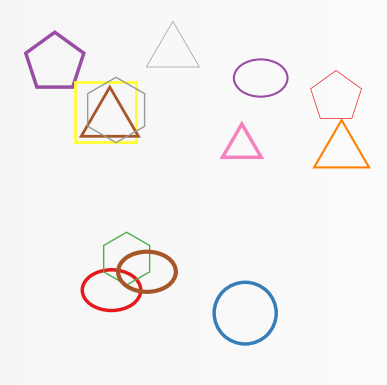[{"shape": "pentagon", "thickness": 0.5, "radius": 0.35, "center": [0.867, 0.748]}, {"shape": "oval", "thickness": 2.5, "radius": 0.38, "center": [0.288, 0.246]}, {"shape": "circle", "thickness": 2.5, "radius": 0.4, "center": [0.633, 0.187]}, {"shape": "hexagon", "thickness": 1, "radius": 0.34, "center": [0.327, 0.328]}, {"shape": "oval", "thickness": 1.5, "radius": 0.35, "center": [0.673, 0.797]}, {"shape": "pentagon", "thickness": 2.5, "radius": 0.39, "center": [0.141, 0.837]}, {"shape": "triangle", "thickness": 1.5, "radius": 0.41, "center": [0.882, 0.606]}, {"shape": "square", "thickness": 2, "radius": 0.39, "center": [0.272, 0.709]}, {"shape": "oval", "thickness": 3, "radius": 0.37, "center": [0.379, 0.294]}, {"shape": "triangle", "thickness": 2, "radius": 0.43, "center": [0.283, 0.689]}, {"shape": "triangle", "thickness": 2.5, "radius": 0.29, "center": [0.624, 0.62]}, {"shape": "triangle", "thickness": 0.5, "radius": 0.4, "center": [0.446, 0.866]}, {"shape": "hexagon", "thickness": 1, "radius": 0.42, "center": [0.3, 0.714]}]